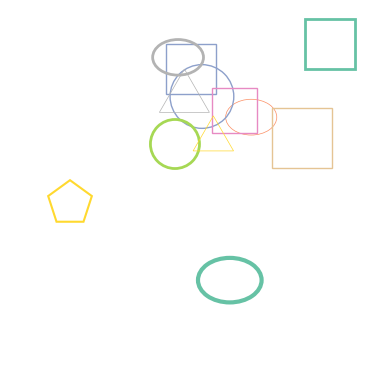[{"shape": "square", "thickness": 2, "radius": 0.32, "center": [0.857, 0.885]}, {"shape": "oval", "thickness": 3, "radius": 0.41, "center": [0.597, 0.272]}, {"shape": "oval", "thickness": 0.5, "radius": 0.33, "center": [0.653, 0.696]}, {"shape": "square", "thickness": 1, "radius": 0.33, "center": [0.497, 0.821]}, {"shape": "circle", "thickness": 1, "radius": 0.41, "center": [0.525, 0.749]}, {"shape": "square", "thickness": 1, "radius": 0.29, "center": [0.61, 0.714]}, {"shape": "circle", "thickness": 2, "radius": 0.32, "center": [0.454, 0.626]}, {"shape": "triangle", "thickness": 0.5, "radius": 0.3, "center": [0.554, 0.638]}, {"shape": "pentagon", "thickness": 1.5, "radius": 0.3, "center": [0.182, 0.472]}, {"shape": "square", "thickness": 1, "radius": 0.39, "center": [0.784, 0.642]}, {"shape": "oval", "thickness": 2, "radius": 0.33, "center": [0.463, 0.851]}, {"shape": "triangle", "thickness": 0.5, "radius": 0.38, "center": [0.479, 0.746]}]